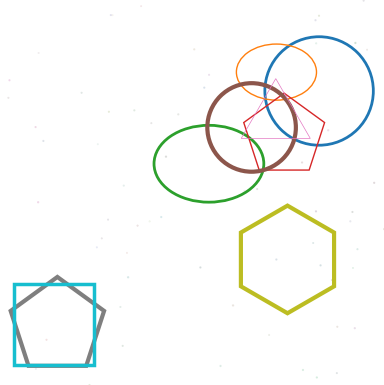[{"shape": "circle", "thickness": 2, "radius": 0.7, "center": [0.829, 0.764]}, {"shape": "oval", "thickness": 1, "radius": 0.52, "center": [0.718, 0.813]}, {"shape": "oval", "thickness": 2, "radius": 0.71, "center": [0.543, 0.575]}, {"shape": "pentagon", "thickness": 1, "radius": 0.55, "center": [0.738, 0.648]}, {"shape": "circle", "thickness": 3, "radius": 0.57, "center": [0.653, 0.669]}, {"shape": "triangle", "thickness": 0.5, "radius": 0.52, "center": [0.716, 0.692]}, {"shape": "pentagon", "thickness": 3, "radius": 0.64, "center": [0.149, 0.153]}, {"shape": "hexagon", "thickness": 3, "radius": 0.7, "center": [0.747, 0.326]}, {"shape": "square", "thickness": 2.5, "radius": 0.52, "center": [0.14, 0.158]}]